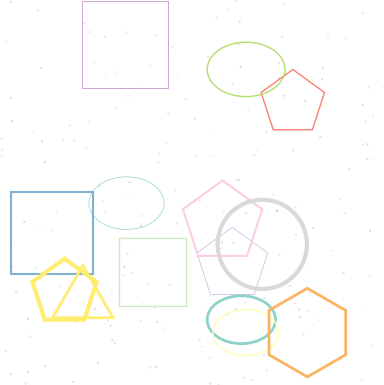[{"shape": "oval", "thickness": 0.5, "radius": 0.49, "center": [0.329, 0.472]}, {"shape": "oval", "thickness": 2, "radius": 0.44, "center": [0.627, 0.17]}, {"shape": "oval", "thickness": 1, "radius": 0.43, "center": [0.639, 0.136]}, {"shape": "pentagon", "thickness": 0.5, "radius": 0.48, "center": [0.603, 0.313]}, {"shape": "pentagon", "thickness": 1, "radius": 0.43, "center": [0.761, 0.733]}, {"shape": "square", "thickness": 1.5, "radius": 0.53, "center": [0.135, 0.395]}, {"shape": "hexagon", "thickness": 2, "radius": 0.58, "center": [0.798, 0.136]}, {"shape": "oval", "thickness": 1, "radius": 0.5, "center": [0.639, 0.82]}, {"shape": "pentagon", "thickness": 1.5, "radius": 0.54, "center": [0.578, 0.423]}, {"shape": "circle", "thickness": 3, "radius": 0.58, "center": [0.681, 0.365]}, {"shape": "square", "thickness": 0.5, "radius": 0.56, "center": [0.325, 0.885]}, {"shape": "square", "thickness": 1, "radius": 0.44, "center": [0.396, 0.293]}, {"shape": "pentagon", "thickness": 3, "radius": 0.44, "center": [0.168, 0.241]}, {"shape": "triangle", "thickness": 2, "radius": 0.45, "center": [0.215, 0.22]}]